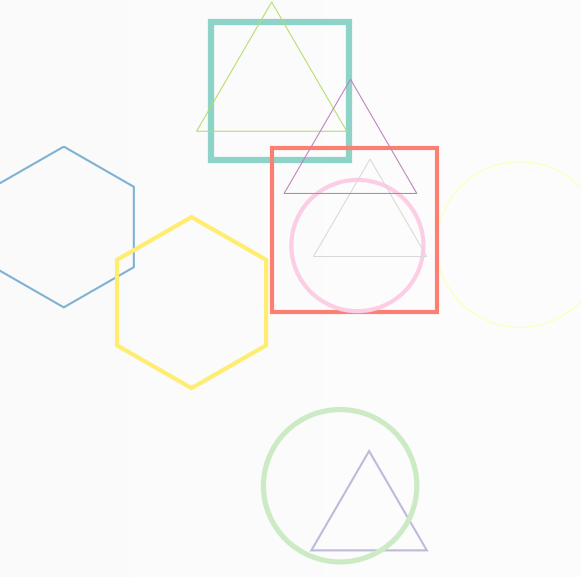[{"shape": "square", "thickness": 3, "radius": 0.6, "center": [0.482, 0.841]}, {"shape": "circle", "thickness": 0.5, "radius": 0.72, "center": [0.895, 0.576]}, {"shape": "triangle", "thickness": 1, "radius": 0.57, "center": [0.635, 0.103]}, {"shape": "square", "thickness": 2, "radius": 0.71, "center": [0.61, 0.6]}, {"shape": "hexagon", "thickness": 1, "radius": 0.7, "center": [0.11, 0.606]}, {"shape": "triangle", "thickness": 0.5, "radius": 0.75, "center": [0.467, 0.846]}, {"shape": "circle", "thickness": 2, "radius": 0.57, "center": [0.615, 0.574]}, {"shape": "triangle", "thickness": 0.5, "radius": 0.56, "center": [0.637, 0.611]}, {"shape": "triangle", "thickness": 0.5, "radius": 0.66, "center": [0.603, 0.73]}, {"shape": "circle", "thickness": 2.5, "radius": 0.66, "center": [0.585, 0.158]}, {"shape": "hexagon", "thickness": 2, "radius": 0.74, "center": [0.33, 0.475]}]